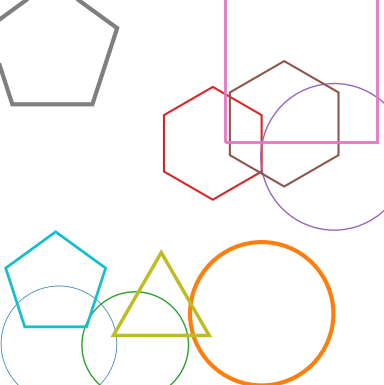[{"shape": "circle", "thickness": 0.5, "radius": 0.75, "center": [0.153, 0.107]}, {"shape": "circle", "thickness": 3, "radius": 0.93, "center": [0.68, 0.185]}, {"shape": "circle", "thickness": 1, "radius": 0.69, "center": [0.351, 0.104]}, {"shape": "hexagon", "thickness": 1.5, "radius": 0.73, "center": [0.553, 0.628]}, {"shape": "circle", "thickness": 1, "radius": 0.95, "center": [0.868, 0.593]}, {"shape": "hexagon", "thickness": 1.5, "radius": 0.81, "center": [0.738, 0.678]}, {"shape": "square", "thickness": 2, "radius": 0.99, "center": [0.783, 0.828]}, {"shape": "pentagon", "thickness": 3, "radius": 0.88, "center": [0.136, 0.872]}, {"shape": "triangle", "thickness": 2.5, "radius": 0.72, "center": [0.419, 0.2]}, {"shape": "pentagon", "thickness": 2, "radius": 0.68, "center": [0.145, 0.261]}]